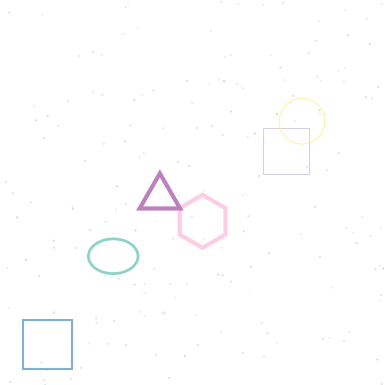[{"shape": "oval", "thickness": 2, "radius": 0.32, "center": [0.294, 0.334]}, {"shape": "square", "thickness": 0.5, "radius": 0.3, "center": [0.743, 0.607]}, {"shape": "square", "thickness": 1.5, "radius": 0.32, "center": [0.124, 0.105]}, {"shape": "hexagon", "thickness": 3, "radius": 0.34, "center": [0.526, 0.425]}, {"shape": "triangle", "thickness": 3, "radius": 0.3, "center": [0.415, 0.489]}, {"shape": "circle", "thickness": 0.5, "radius": 0.3, "center": [0.784, 0.685]}]